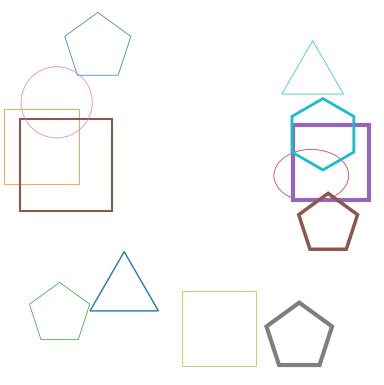[{"shape": "pentagon", "thickness": 0.5, "radius": 0.45, "center": [0.254, 0.878]}, {"shape": "triangle", "thickness": 1, "radius": 0.51, "center": [0.323, 0.244]}, {"shape": "square", "thickness": 0.5, "radius": 0.49, "center": [0.107, 0.619]}, {"shape": "pentagon", "thickness": 0.5, "radius": 0.41, "center": [0.155, 0.184]}, {"shape": "oval", "thickness": 0.5, "radius": 0.49, "center": [0.809, 0.544]}, {"shape": "square", "thickness": 3, "radius": 0.49, "center": [0.86, 0.578]}, {"shape": "square", "thickness": 1.5, "radius": 0.6, "center": [0.172, 0.571]}, {"shape": "pentagon", "thickness": 2.5, "radius": 0.4, "center": [0.852, 0.418]}, {"shape": "circle", "thickness": 0.5, "radius": 0.46, "center": [0.147, 0.734]}, {"shape": "pentagon", "thickness": 3, "radius": 0.45, "center": [0.777, 0.124]}, {"shape": "square", "thickness": 0.5, "radius": 0.48, "center": [0.569, 0.147]}, {"shape": "hexagon", "thickness": 2, "radius": 0.46, "center": [0.839, 0.651]}, {"shape": "triangle", "thickness": 0.5, "radius": 0.46, "center": [0.812, 0.802]}]